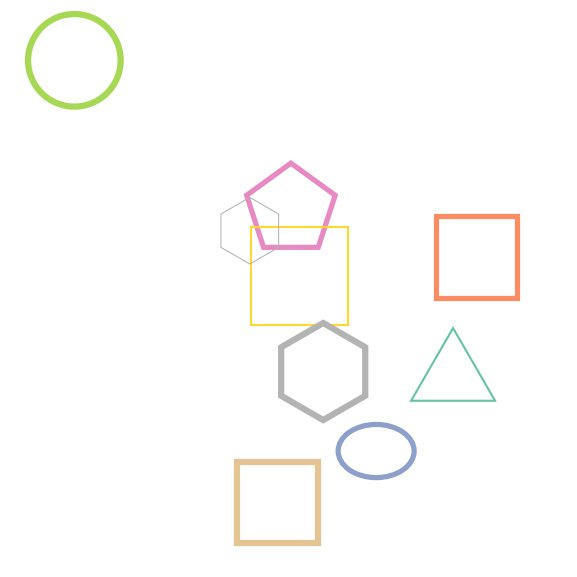[{"shape": "triangle", "thickness": 1, "radius": 0.42, "center": [0.785, 0.347]}, {"shape": "square", "thickness": 2.5, "radius": 0.35, "center": [0.826, 0.554]}, {"shape": "oval", "thickness": 2.5, "radius": 0.33, "center": [0.651, 0.218]}, {"shape": "pentagon", "thickness": 2.5, "radius": 0.4, "center": [0.504, 0.636]}, {"shape": "circle", "thickness": 3, "radius": 0.4, "center": [0.129, 0.895]}, {"shape": "square", "thickness": 1, "radius": 0.42, "center": [0.518, 0.522]}, {"shape": "square", "thickness": 3, "radius": 0.35, "center": [0.481, 0.128]}, {"shape": "hexagon", "thickness": 3, "radius": 0.42, "center": [0.56, 0.356]}, {"shape": "hexagon", "thickness": 0.5, "radius": 0.29, "center": [0.433, 0.6]}]